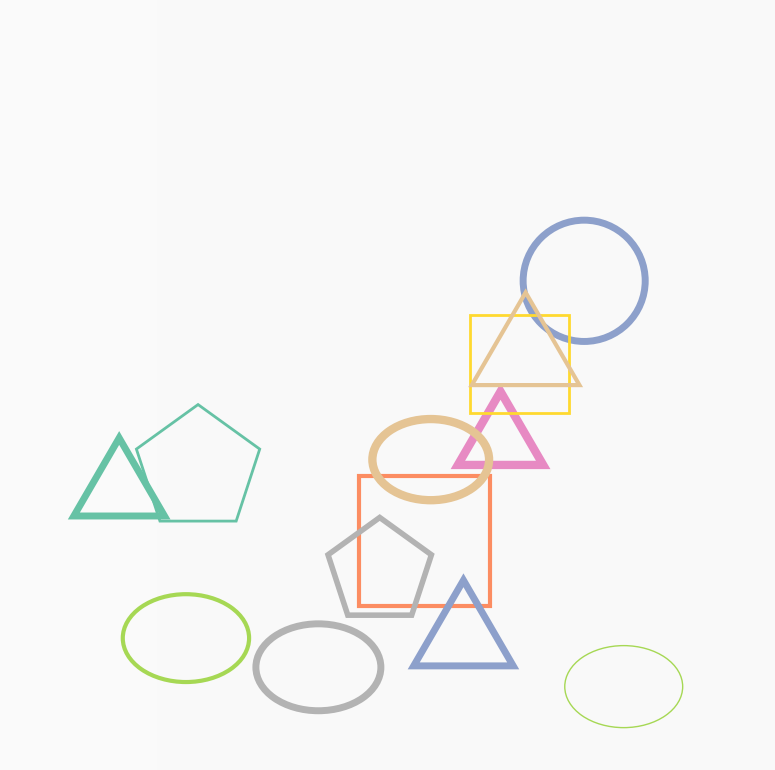[{"shape": "pentagon", "thickness": 1, "radius": 0.42, "center": [0.256, 0.391]}, {"shape": "triangle", "thickness": 2.5, "radius": 0.34, "center": [0.154, 0.364]}, {"shape": "square", "thickness": 1.5, "radius": 0.42, "center": [0.548, 0.298]}, {"shape": "circle", "thickness": 2.5, "radius": 0.39, "center": [0.754, 0.635]}, {"shape": "triangle", "thickness": 2.5, "radius": 0.37, "center": [0.598, 0.172]}, {"shape": "triangle", "thickness": 3, "radius": 0.32, "center": [0.646, 0.428]}, {"shape": "oval", "thickness": 0.5, "radius": 0.38, "center": [0.805, 0.108]}, {"shape": "oval", "thickness": 1.5, "radius": 0.41, "center": [0.24, 0.171]}, {"shape": "square", "thickness": 1, "radius": 0.32, "center": [0.67, 0.527]}, {"shape": "triangle", "thickness": 1.5, "radius": 0.4, "center": [0.678, 0.54]}, {"shape": "oval", "thickness": 3, "radius": 0.38, "center": [0.556, 0.403]}, {"shape": "oval", "thickness": 2.5, "radius": 0.4, "center": [0.411, 0.133]}, {"shape": "pentagon", "thickness": 2, "radius": 0.35, "center": [0.49, 0.258]}]